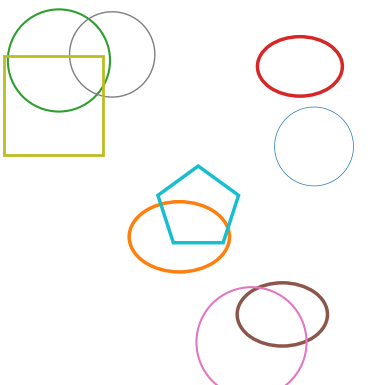[{"shape": "circle", "thickness": 0.5, "radius": 0.51, "center": [0.816, 0.62]}, {"shape": "oval", "thickness": 2.5, "radius": 0.65, "center": [0.466, 0.385]}, {"shape": "circle", "thickness": 1.5, "radius": 0.66, "center": [0.153, 0.843]}, {"shape": "oval", "thickness": 2.5, "radius": 0.55, "center": [0.779, 0.828]}, {"shape": "oval", "thickness": 2.5, "radius": 0.59, "center": [0.733, 0.183]}, {"shape": "circle", "thickness": 1.5, "radius": 0.71, "center": [0.653, 0.111]}, {"shape": "circle", "thickness": 1, "radius": 0.55, "center": [0.291, 0.859]}, {"shape": "square", "thickness": 2, "radius": 0.64, "center": [0.14, 0.725]}, {"shape": "pentagon", "thickness": 2.5, "radius": 0.55, "center": [0.515, 0.459]}]